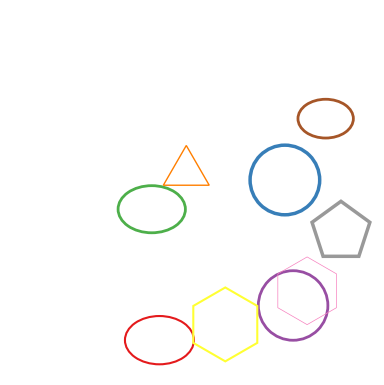[{"shape": "oval", "thickness": 1.5, "radius": 0.45, "center": [0.414, 0.116]}, {"shape": "circle", "thickness": 2.5, "radius": 0.45, "center": [0.74, 0.533]}, {"shape": "oval", "thickness": 2, "radius": 0.44, "center": [0.394, 0.457]}, {"shape": "circle", "thickness": 2, "radius": 0.45, "center": [0.761, 0.207]}, {"shape": "triangle", "thickness": 1, "radius": 0.34, "center": [0.484, 0.553]}, {"shape": "hexagon", "thickness": 1.5, "radius": 0.48, "center": [0.585, 0.157]}, {"shape": "oval", "thickness": 2, "radius": 0.36, "center": [0.846, 0.692]}, {"shape": "hexagon", "thickness": 0.5, "radius": 0.44, "center": [0.798, 0.245]}, {"shape": "pentagon", "thickness": 2.5, "radius": 0.39, "center": [0.886, 0.398]}]